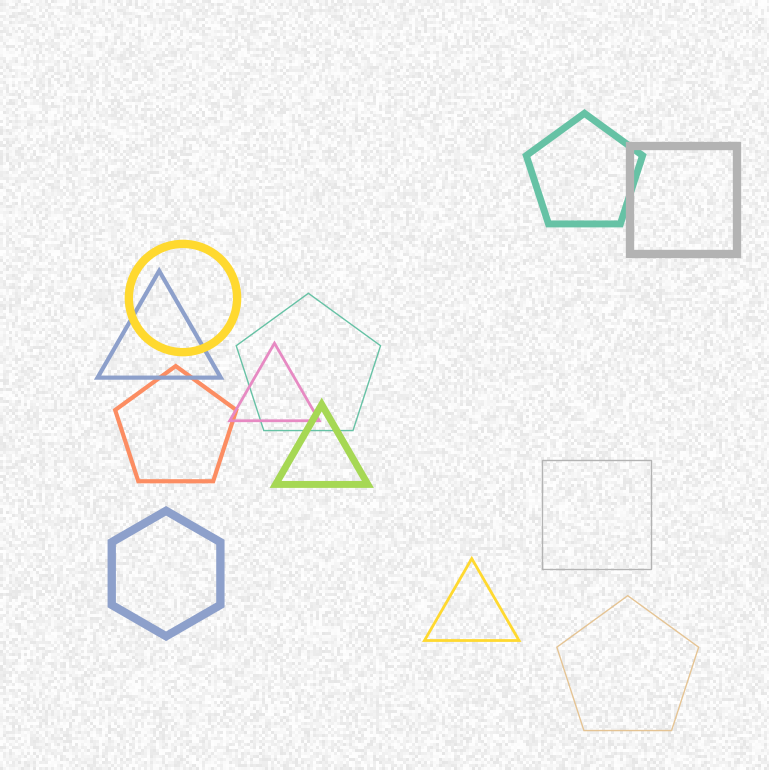[{"shape": "pentagon", "thickness": 2.5, "radius": 0.4, "center": [0.759, 0.773]}, {"shape": "pentagon", "thickness": 0.5, "radius": 0.49, "center": [0.401, 0.521]}, {"shape": "pentagon", "thickness": 1.5, "radius": 0.41, "center": [0.228, 0.442]}, {"shape": "hexagon", "thickness": 3, "radius": 0.41, "center": [0.216, 0.255]}, {"shape": "triangle", "thickness": 1.5, "radius": 0.46, "center": [0.207, 0.556]}, {"shape": "triangle", "thickness": 1, "radius": 0.34, "center": [0.356, 0.487]}, {"shape": "triangle", "thickness": 2.5, "radius": 0.35, "center": [0.418, 0.405]}, {"shape": "triangle", "thickness": 1, "radius": 0.35, "center": [0.613, 0.204]}, {"shape": "circle", "thickness": 3, "radius": 0.35, "center": [0.238, 0.613]}, {"shape": "pentagon", "thickness": 0.5, "radius": 0.48, "center": [0.815, 0.13]}, {"shape": "square", "thickness": 0.5, "radius": 0.35, "center": [0.774, 0.332]}, {"shape": "square", "thickness": 3, "radius": 0.35, "center": [0.888, 0.74]}]